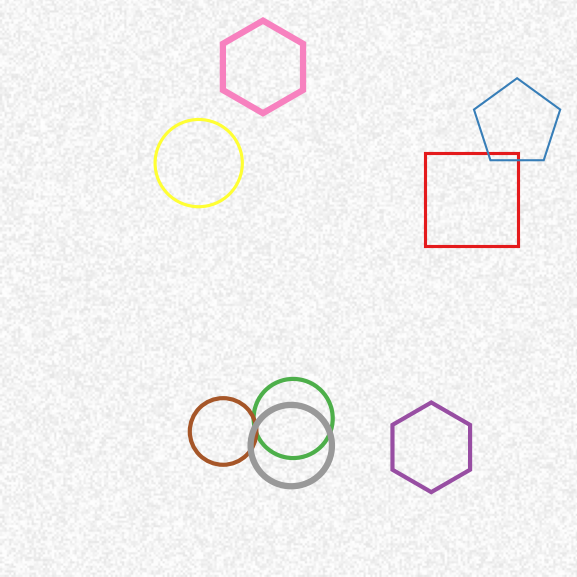[{"shape": "square", "thickness": 1.5, "radius": 0.4, "center": [0.817, 0.654]}, {"shape": "pentagon", "thickness": 1, "radius": 0.39, "center": [0.895, 0.785]}, {"shape": "circle", "thickness": 2, "radius": 0.34, "center": [0.508, 0.274]}, {"shape": "hexagon", "thickness": 2, "radius": 0.39, "center": [0.747, 0.225]}, {"shape": "circle", "thickness": 1.5, "radius": 0.38, "center": [0.344, 0.717]}, {"shape": "circle", "thickness": 2, "radius": 0.29, "center": [0.386, 0.252]}, {"shape": "hexagon", "thickness": 3, "radius": 0.4, "center": [0.455, 0.883]}, {"shape": "circle", "thickness": 3, "radius": 0.35, "center": [0.504, 0.228]}]